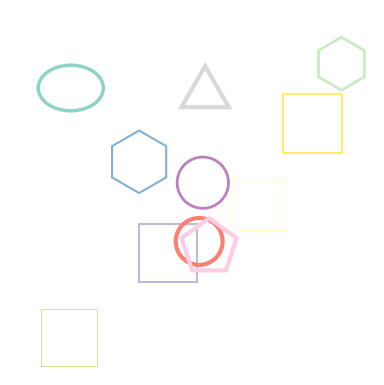[{"shape": "oval", "thickness": 2.5, "radius": 0.42, "center": [0.184, 0.771]}, {"shape": "square", "thickness": 0.5, "radius": 0.34, "center": [0.674, 0.471]}, {"shape": "square", "thickness": 1.5, "radius": 0.37, "center": [0.437, 0.342]}, {"shape": "circle", "thickness": 3, "radius": 0.3, "center": [0.517, 0.373]}, {"shape": "hexagon", "thickness": 1.5, "radius": 0.41, "center": [0.361, 0.58]}, {"shape": "square", "thickness": 0.5, "radius": 0.37, "center": [0.18, 0.124]}, {"shape": "pentagon", "thickness": 3, "radius": 0.38, "center": [0.543, 0.358]}, {"shape": "triangle", "thickness": 3, "radius": 0.36, "center": [0.533, 0.757]}, {"shape": "circle", "thickness": 2, "radius": 0.33, "center": [0.527, 0.525]}, {"shape": "hexagon", "thickness": 2, "radius": 0.34, "center": [0.887, 0.834]}, {"shape": "square", "thickness": 1.5, "radius": 0.38, "center": [0.811, 0.679]}]